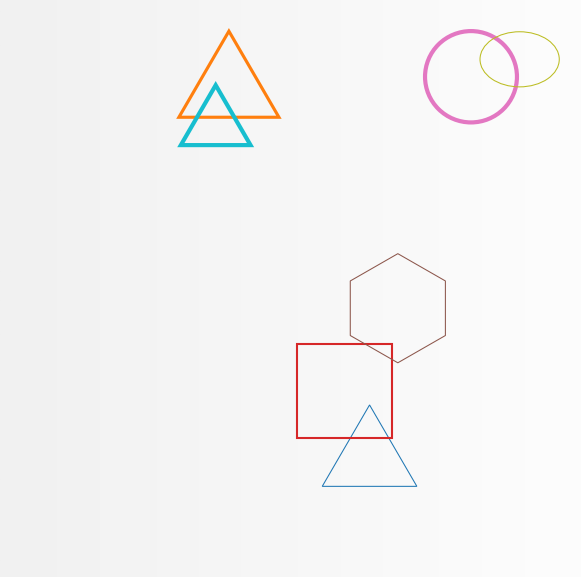[{"shape": "triangle", "thickness": 0.5, "radius": 0.47, "center": [0.636, 0.204]}, {"shape": "triangle", "thickness": 1.5, "radius": 0.5, "center": [0.394, 0.846]}, {"shape": "square", "thickness": 1, "radius": 0.41, "center": [0.593, 0.322]}, {"shape": "hexagon", "thickness": 0.5, "radius": 0.47, "center": [0.684, 0.465]}, {"shape": "circle", "thickness": 2, "radius": 0.4, "center": [0.81, 0.866]}, {"shape": "oval", "thickness": 0.5, "radius": 0.34, "center": [0.894, 0.896]}, {"shape": "triangle", "thickness": 2, "radius": 0.35, "center": [0.371, 0.782]}]